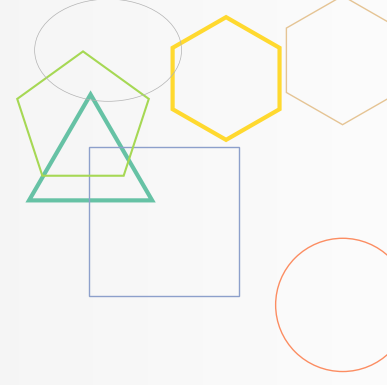[{"shape": "triangle", "thickness": 3, "radius": 0.92, "center": [0.234, 0.571]}, {"shape": "circle", "thickness": 1, "radius": 0.87, "center": [0.884, 0.208]}, {"shape": "square", "thickness": 1, "radius": 0.97, "center": [0.422, 0.425]}, {"shape": "pentagon", "thickness": 1.5, "radius": 0.89, "center": [0.214, 0.688]}, {"shape": "hexagon", "thickness": 3, "radius": 0.8, "center": [0.583, 0.796]}, {"shape": "hexagon", "thickness": 1, "radius": 0.84, "center": [0.884, 0.843]}, {"shape": "oval", "thickness": 0.5, "radius": 0.95, "center": [0.279, 0.87]}]